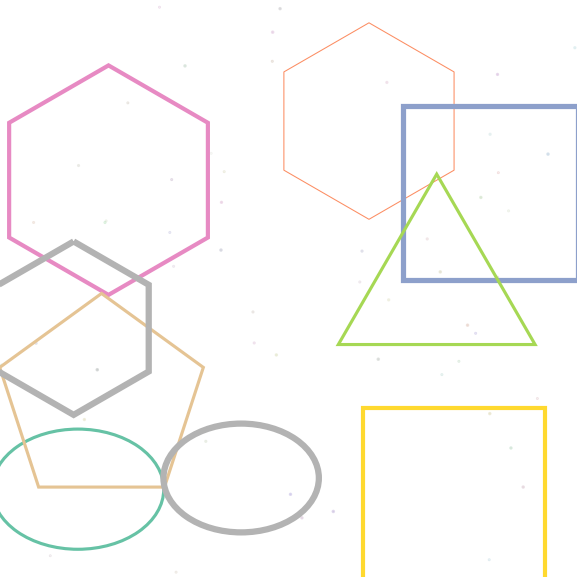[{"shape": "oval", "thickness": 1.5, "radius": 0.74, "center": [0.135, 0.152]}, {"shape": "hexagon", "thickness": 0.5, "radius": 0.85, "center": [0.639, 0.79]}, {"shape": "square", "thickness": 2.5, "radius": 0.76, "center": [0.849, 0.665]}, {"shape": "hexagon", "thickness": 2, "radius": 0.99, "center": [0.188, 0.687]}, {"shape": "triangle", "thickness": 1.5, "radius": 0.98, "center": [0.756, 0.501]}, {"shape": "square", "thickness": 2, "radius": 0.79, "center": [0.786, 0.135]}, {"shape": "pentagon", "thickness": 1.5, "radius": 0.93, "center": [0.176, 0.306]}, {"shape": "oval", "thickness": 3, "radius": 0.67, "center": [0.418, 0.171]}, {"shape": "hexagon", "thickness": 3, "radius": 0.75, "center": [0.127, 0.431]}]